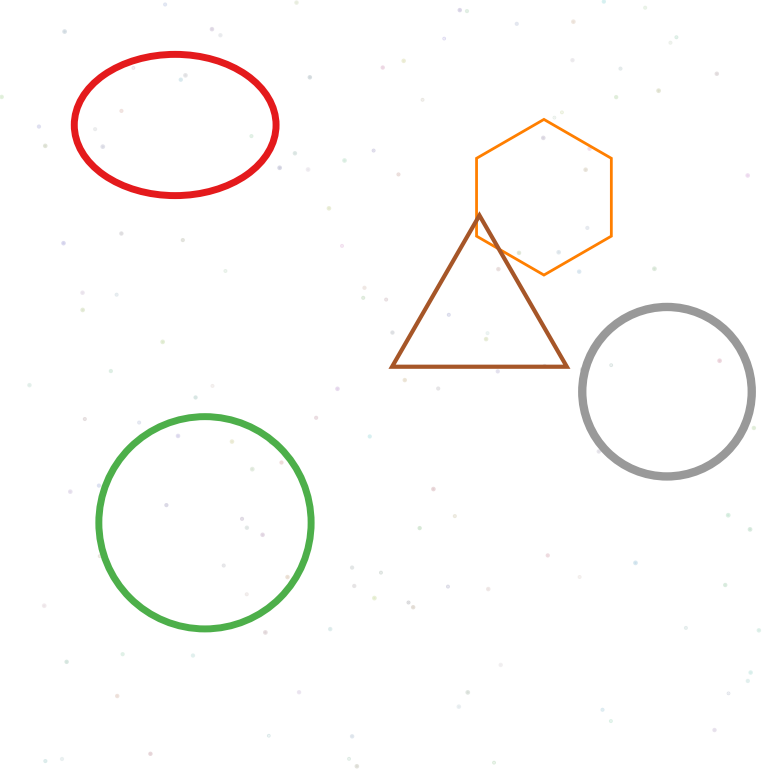[{"shape": "oval", "thickness": 2.5, "radius": 0.66, "center": [0.227, 0.838]}, {"shape": "circle", "thickness": 2.5, "radius": 0.69, "center": [0.266, 0.321]}, {"shape": "hexagon", "thickness": 1, "radius": 0.51, "center": [0.706, 0.744]}, {"shape": "triangle", "thickness": 1.5, "radius": 0.66, "center": [0.623, 0.589]}, {"shape": "circle", "thickness": 3, "radius": 0.55, "center": [0.866, 0.491]}]